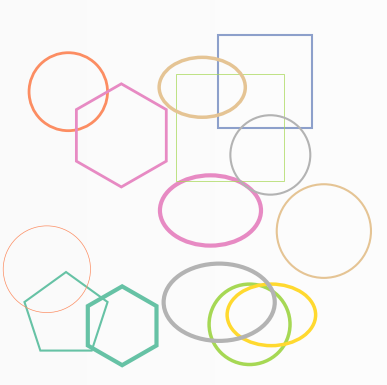[{"shape": "pentagon", "thickness": 1.5, "radius": 0.56, "center": [0.17, 0.181]}, {"shape": "hexagon", "thickness": 3, "radius": 0.51, "center": [0.315, 0.154]}, {"shape": "circle", "thickness": 2, "radius": 0.51, "center": [0.176, 0.762]}, {"shape": "circle", "thickness": 0.5, "radius": 0.56, "center": [0.121, 0.301]}, {"shape": "square", "thickness": 1.5, "radius": 0.6, "center": [0.685, 0.789]}, {"shape": "oval", "thickness": 3, "radius": 0.65, "center": [0.543, 0.453]}, {"shape": "hexagon", "thickness": 2, "radius": 0.67, "center": [0.313, 0.648]}, {"shape": "square", "thickness": 0.5, "radius": 0.69, "center": [0.594, 0.668]}, {"shape": "circle", "thickness": 2.5, "radius": 0.52, "center": [0.644, 0.158]}, {"shape": "oval", "thickness": 2.5, "radius": 0.57, "center": [0.7, 0.182]}, {"shape": "oval", "thickness": 2.5, "radius": 0.56, "center": [0.522, 0.773]}, {"shape": "circle", "thickness": 1.5, "radius": 0.61, "center": [0.836, 0.4]}, {"shape": "circle", "thickness": 1.5, "radius": 0.52, "center": [0.698, 0.598]}, {"shape": "oval", "thickness": 3, "radius": 0.72, "center": [0.566, 0.215]}]